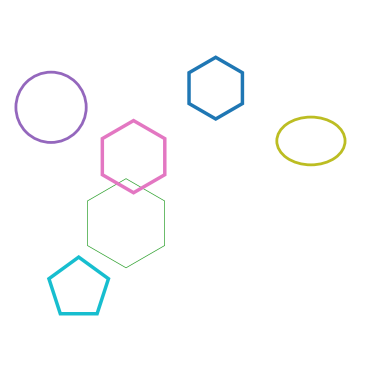[{"shape": "hexagon", "thickness": 2.5, "radius": 0.4, "center": [0.56, 0.771]}, {"shape": "hexagon", "thickness": 0.5, "radius": 0.58, "center": [0.327, 0.42]}, {"shape": "circle", "thickness": 2, "radius": 0.46, "center": [0.133, 0.721]}, {"shape": "hexagon", "thickness": 2.5, "radius": 0.47, "center": [0.347, 0.593]}, {"shape": "oval", "thickness": 2, "radius": 0.44, "center": [0.808, 0.634]}, {"shape": "pentagon", "thickness": 2.5, "radius": 0.41, "center": [0.204, 0.251]}]